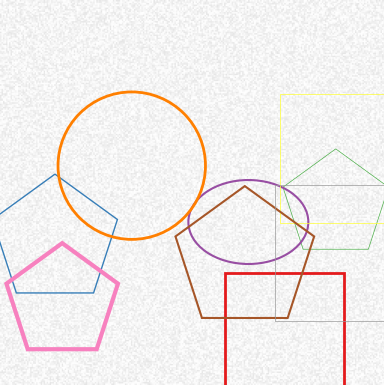[{"shape": "square", "thickness": 2, "radius": 0.77, "center": [0.739, 0.138]}, {"shape": "pentagon", "thickness": 1, "radius": 0.85, "center": [0.143, 0.377]}, {"shape": "pentagon", "thickness": 0.5, "radius": 0.72, "center": [0.872, 0.469]}, {"shape": "oval", "thickness": 1.5, "radius": 0.78, "center": [0.645, 0.423]}, {"shape": "circle", "thickness": 2, "radius": 0.96, "center": [0.342, 0.57]}, {"shape": "square", "thickness": 0.5, "radius": 0.84, "center": [0.896, 0.587]}, {"shape": "pentagon", "thickness": 1.5, "radius": 0.95, "center": [0.636, 0.327]}, {"shape": "pentagon", "thickness": 3, "radius": 0.76, "center": [0.162, 0.216]}, {"shape": "square", "thickness": 0.5, "radius": 0.88, "center": [0.89, 0.342]}]